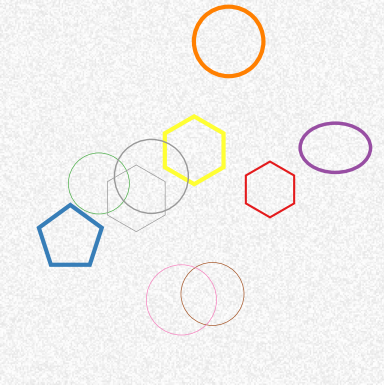[{"shape": "hexagon", "thickness": 1.5, "radius": 0.36, "center": [0.701, 0.508]}, {"shape": "pentagon", "thickness": 3, "radius": 0.43, "center": [0.183, 0.382]}, {"shape": "circle", "thickness": 0.5, "radius": 0.4, "center": [0.257, 0.524]}, {"shape": "oval", "thickness": 2.5, "radius": 0.46, "center": [0.871, 0.616]}, {"shape": "circle", "thickness": 3, "radius": 0.45, "center": [0.594, 0.892]}, {"shape": "hexagon", "thickness": 3, "radius": 0.44, "center": [0.504, 0.61]}, {"shape": "circle", "thickness": 0.5, "radius": 0.41, "center": [0.552, 0.236]}, {"shape": "circle", "thickness": 0.5, "radius": 0.46, "center": [0.471, 0.221]}, {"shape": "hexagon", "thickness": 0.5, "radius": 0.43, "center": [0.354, 0.485]}, {"shape": "circle", "thickness": 1, "radius": 0.48, "center": [0.393, 0.542]}]